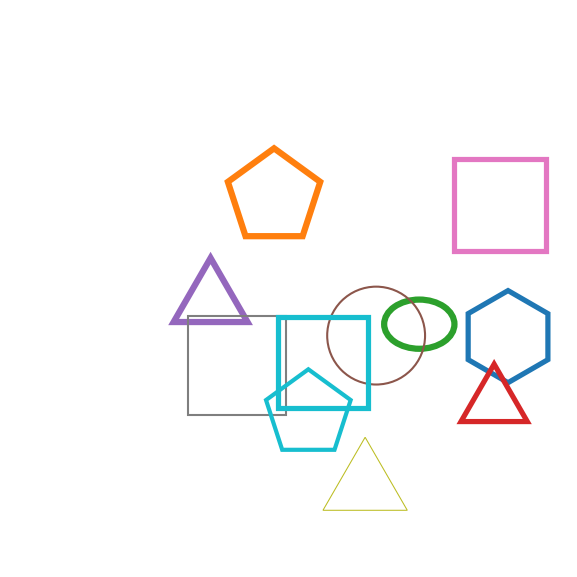[{"shape": "hexagon", "thickness": 2.5, "radius": 0.4, "center": [0.88, 0.416]}, {"shape": "pentagon", "thickness": 3, "radius": 0.42, "center": [0.475, 0.658]}, {"shape": "oval", "thickness": 3, "radius": 0.3, "center": [0.726, 0.438]}, {"shape": "triangle", "thickness": 2.5, "radius": 0.33, "center": [0.856, 0.302]}, {"shape": "triangle", "thickness": 3, "radius": 0.37, "center": [0.365, 0.478]}, {"shape": "circle", "thickness": 1, "radius": 0.42, "center": [0.651, 0.418]}, {"shape": "square", "thickness": 2.5, "radius": 0.4, "center": [0.866, 0.645]}, {"shape": "square", "thickness": 1, "radius": 0.43, "center": [0.41, 0.367]}, {"shape": "triangle", "thickness": 0.5, "radius": 0.42, "center": [0.632, 0.158]}, {"shape": "pentagon", "thickness": 2, "radius": 0.39, "center": [0.534, 0.283]}, {"shape": "square", "thickness": 2.5, "radius": 0.39, "center": [0.559, 0.371]}]